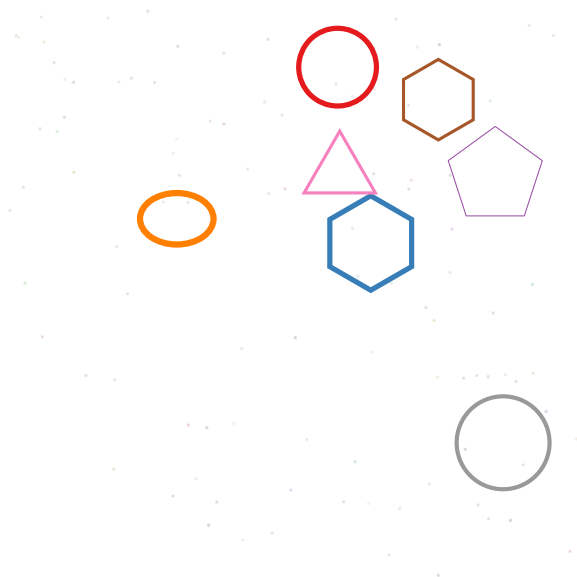[{"shape": "circle", "thickness": 2.5, "radius": 0.34, "center": [0.585, 0.883]}, {"shape": "hexagon", "thickness": 2.5, "radius": 0.41, "center": [0.642, 0.578]}, {"shape": "pentagon", "thickness": 0.5, "radius": 0.43, "center": [0.858, 0.695]}, {"shape": "oval", "thickness": 3, "radius": 0.32, "center": [0.306, 0.62]}, {"shape": "hexagon", "thickness": 1.5, "radius": 0.35, "center": [0.759, 0.827]}, {"shape": "triangle", "thickness": 1.5, "radius": 0.36, "center": [0.588, 0.701]}, {"shape": "circle", "thickness": 2, "radius": 0.4, "center": [0.871, 0.232]}]